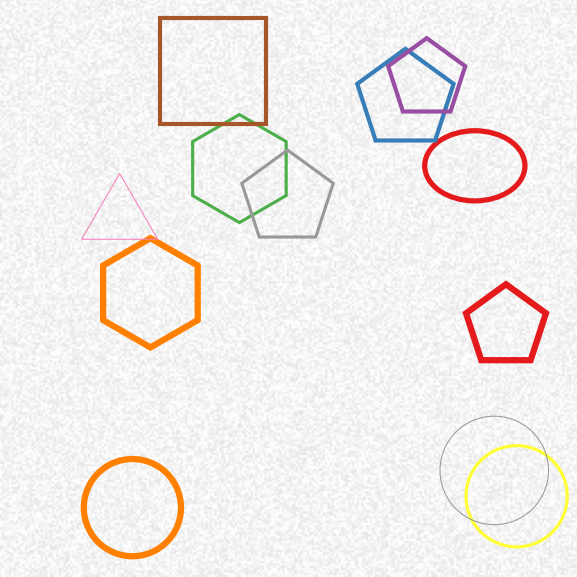[{"shape": "oval", "thickness": 2.5, "radius": 0.43, "center": [0.822, 0.712]}, {"shape": "pentagon", "thickness": 3, "radius": 0.36, "center": [0.876, 0.434]}, {"shape": "pentagon", "thickness": 2, "radius": 0.44, "center": [0.702, 0.827]}, {"shape": "hexagon", "thickness": 1.5, "radius": 0.47, "center": [0.415, 0.707]}, {"shape": "pentagon", "thickness": 2, "radius": 0.35, "center": [0.739, 0.863]}, {"shape": "circle", "thickness": 3, "radius": 0.42, "center": [0.229, 0.12]}, {"shape": "hexagon", "thickness": 3, "radius": 0.47, "center": [0.26, 0.492]}, {"shape": "circle", "thickness": 1.5, "radius": 0.44, "center": [0.895, 0.14]}, {"shape": "square", "thickness": 2, "radius": 0.46, "center": [0.369, 0.876]}, {"shape": "triangle", "thickness": 0.5, "radius": 0.38, "center": [0.207, 0.623]}, {"shape": "pentagon", "thickness": 1.5, "radius": 0.42, "center": [0.498, 0.656]}, {"shape": "circle", "thickness": 0.5, "radius": 0.47, "center": [0.856, 0.185]}]